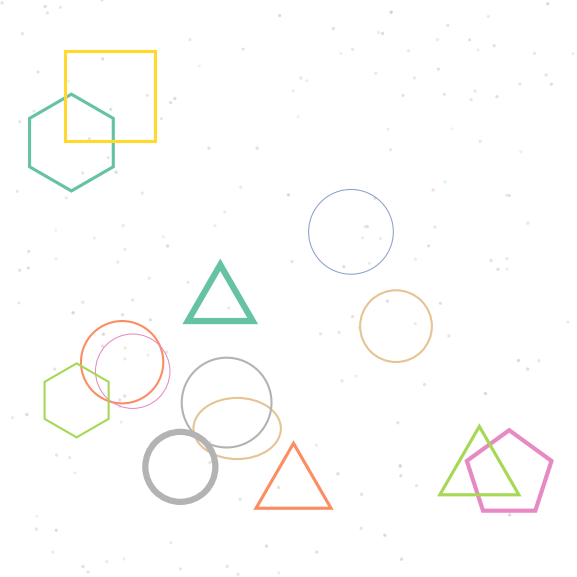[{"shape": "hexagon", "thickness": 1.5, "radius": 0.42, "center": [0.124, 0.752]}, {"shape": "triangle", "thickness": 3, "radius": 0.32, "center": [0.381, 0.476]}, {"shape": "triangle", "thickness": 1.5, "radius": 0.37, "center": [0.508, 0.157]}, {"shape": "circle", "thickness": 1, "radius": 0.36, "center": [0.211, 0.372]}, {"shape": "circle", "thickness": 0.5, "radius": 0.37, "center": [0.608, 0.598]}, {"shape": "circle", "thickness": 0.5, "radius": 0.32, "center": [0.23, 0.356]}, {"shape": "pentagon", "thickness": 2, "radius": 0.39, "center": [0.882, 0.177]}, {"shape": "hexagon", "thickness": 1, "radius": 0.32, "center": [0.133, 0.306]}, {"shape": "triangle", "thickness": 1.5, "radius": 0.4, "center": [0.83, 0.182]}, {"shape": "square", "thickness": 1.5, "radius": 0.39, "center": [0.19, 0.833]}, {"shape": "oval", "thickness": 1, "radius": 0.38, "center": [0.411, 0.257]}, {"shape": "circle", "thickness": 1, "radius": 0.31, "center": [0.686, 0.434]}, {"shape": "circle", "thickness": 3, "radius": 0.3, "center": [0.312, 0.191]}, {"shape": "circle", "thickness": 1, "radius": 0.39, "center": [0.392, 0.302]}]